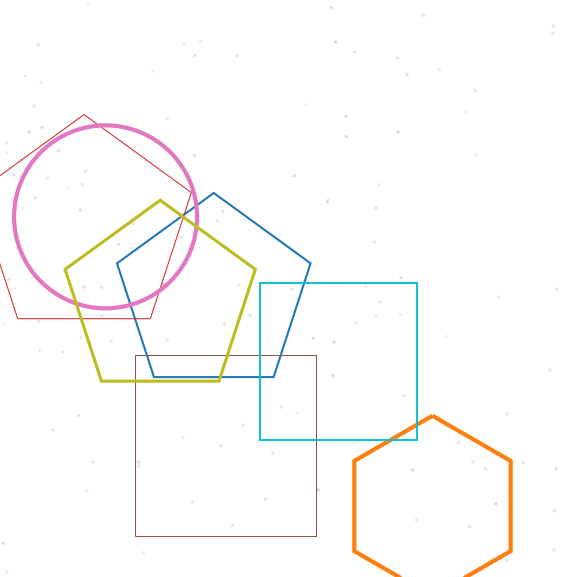[{"shape": "pentagon", "thickness": 1, "radius": 0.88, "center": [0.37, 0.489]}, {"shape": "hexagon", "thickness": 2, "radius": 0.78, "center": [0.749, 0.123]}, {"shape": "pentagon", "thickness": 0.5, "radius": 0.98, "center": [0.145, 0.605]}, {"shape": "square", "thickness": 0.5, "radius": 0.78, "center": [0.391, 0.227]}, {"shape": "circle", "thickness": 2, "radius": 0.79, "center": [0.183, 0.624]}, {"shape": "pentagon", "thickness": 1.5, "radius": 0.87, "center": [0.277, 0.479]}, {"shape": "square", "thickness": 1, "radius": 0.68, "center": [0.586, 0.373]}]